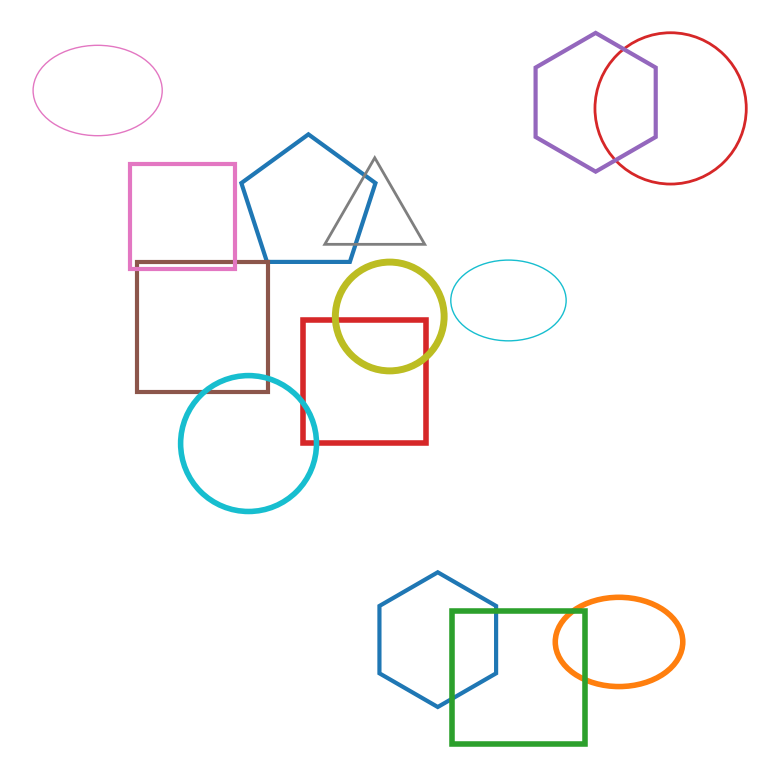[{"shape": "hexagon", "thickness": 1.5, "radius": 0.44, "center": [0.569, 0.169]}, {"shape": "pentagon", "thickness": 1.5, "radius": 0.46, "center": [0.401, 0.734]}, {"shape": "oval", "thickness": 2, "radius": 0.41, "center": [0.804, 0.166]}, {"shape": "square", "thickness": 2, "radius": 0.43, "center": [0.674, 0.12]}, {"shape": "circle", "thickness": 1, "radius": 0.49, "center": [0.871, 0.859]}, {"shape": "square", "thickness": 2, "radius": 0.4, "center": [0.473, 0.505]}, {"shape": "hexagon", "thickness": 1.5, "radius": 0.45, "center": [0.774, 0.867]}, {"shape": "square", "thickness": 1.5, "radius": 0.42, "center": [0.263, 0.575]}, {"shape": "square", "thickness": 1.5, "radius": 0.34, "center": [0.237, 0.719]}, {"shape": "oval", "thickness": 0.5, "radius": 0.42, "center": [0.127, 0.882]}, {"shape": "triangle", "thickness": 1, "radius": 0.37, "center": [0.487, 0.72]}, {"shape": "circle", "thickness": 2.5, "radius": 0.35, "center": [0.506, 0.589]}, {"shape": "circle", "thickness": 2, "radius": 0.44, "center": [0.323, 0.424]}, {"shape": "oval", "thickness": 0.5, "radius": 0.37, "center": [0.66, 0.61]}]